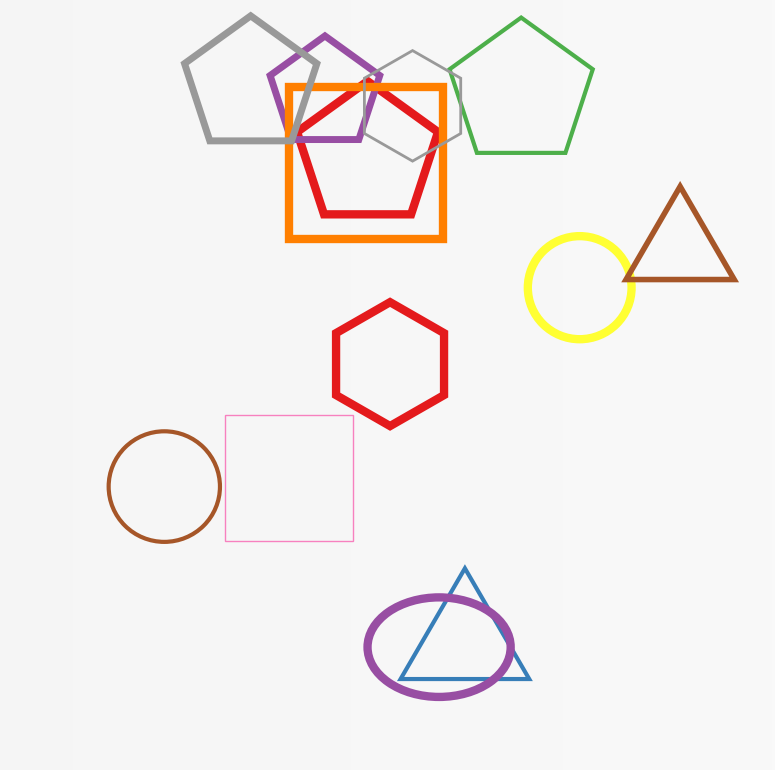[{"shape": "pentagon", "thickness": 3, "radius": 0.48, "center": [0.474, 0.799]}, {"shape": "hexagon", "thickness": 3, "radius": 0.4, "center": [0.503, 0.527]}, {"shape": "triangle", "thickness": 1.5, "radius": 0.48, "center": [0.6, 0.166]}, {"shape": "pentagon", "thickness": 1.5, "radius": 0.49, "center": [0.672, 0.88]}, {"shape": "oval", "thickness": 3, "radius": 0.46, "center": [0.567, 0.16]}, {"shape": "pentagon", "thickness": 2.5, "radius": 0.37, "center": [0.419, 0.879]}, {"shape": "square", "thickness": 3, "radius": 0.49, "center": [0.472, 0.788]}, {"shape": "circle", "thickness": 3, "radius": 0.33, "center": [0.748, 0.626]}, {"shape": "triangle", "thickness": 2, "radius": 0.4, "center": [0.878, 0.677]}, {"shape": "circle", "thickness": 1.5, "radius": 0.36, "center": [0.212, 0.368]}, {"shape": "square", "thickness": 0.5, "radius": 0.41, "center": [0.373, 0.379]}, {"shape": "hexagon", "thickness": 1, "radius": 0.36, "center": [0.532, 0.863]}, {"shape": "pentagon", "thickness": 2.5, "radius": 0.45, "center": [0.323, 0.89]}]